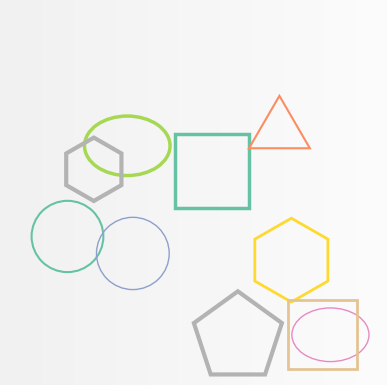[{"shape": "square", "thickness": 2.5, "radius": 0.48, "center": [0.548, 0.556]}, {"shape": "circle", "thickness": 1.5, "radius": 0.46, "center": [0.174, 0.386]}, {"shape": "triangle", "thickness": 1.5, "radius": 0.45, "center": [0.721, 0.66]}, {"shape": "circle", "thickness": 1, "radius": 0.47, "center": [0.343, 0.342]}, {"shape": "oval", "thickness": 1, "radius": 0.5, "center": [0.853, 0.13]}, {"shape": "oval", "thickness": 2.5, "radius": 0.55, "center": [0.328, 0.621]}, {"shape": "hexagon", "thickness": 2, "radius": 0.54, "center": [0.752, 0.324]}, {"shape": "square", "thickness": 2, "radius": 0.45, "center": [0.831, 0.131]}, {"shape": "pentagon", "thickness": 3, "radius": 0.6, "center": [0.614, 0.124]}, {"shape": "hexagon", "thickness": 3, "radius": 0.41, "center": [0.242, 0.56]}]